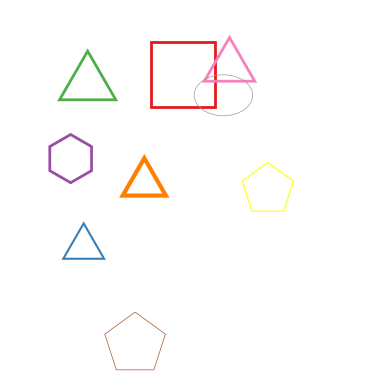[{"shape": "square", "thickness": 2, "radius": 0.42, "center": [0.476, 0.806]}, {"shape": "triangle", "thickness": 1.5, "radius": 0.31, "center": [0.217, 0.359]}, {"shape": "triangle", "thickness": 2, "radius": 0.42, "center": [0.228, 0.783]}, {"shape": "hexagon", "thickness": 2, "radius": 0.31, "center": [0.184, 0.588]}, {"shape": "triangle", "thickness": 3, "radius": 0.32, "center": [0.375, 0.524]}, {"shape": "pentagon", "thickness": 1, "radius": 0.35, "center": [0.696, 0.508]}, {"shape": "pentagon", "thickness": 0.5, "radius": 0.41, "center": [0.351, 0.106]}, {"shape": "triangle", "thickness": 2, "radius": 0.38, "center": [0.596, 0.827]}, {"shape": "oval", "thickness": 0.5, "radius": 0.38, "center": [0.58, 0.753]}]